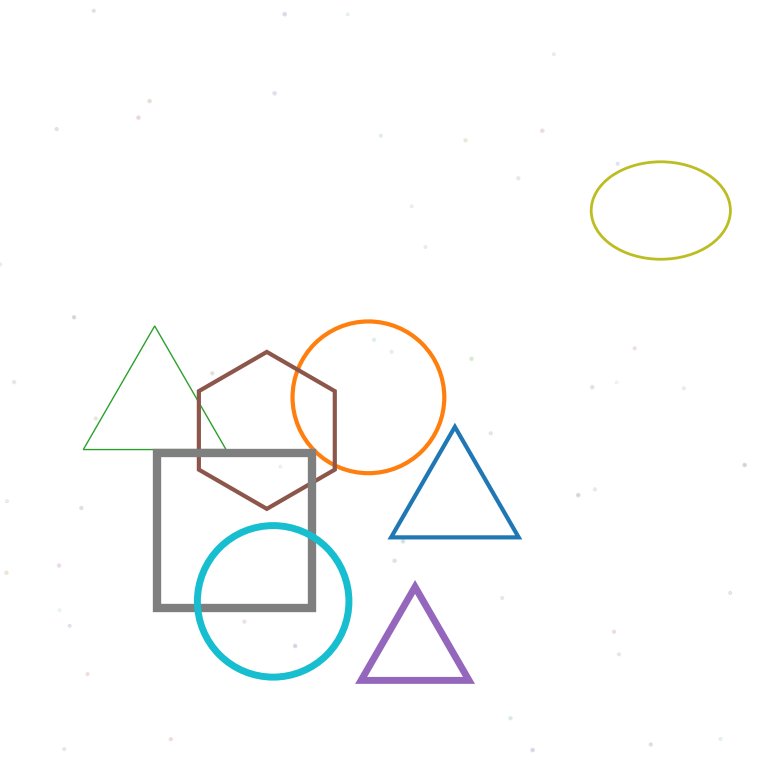[{"shape": "triangle", "thickness": 1.5, "radius": 0.48, "center": [0.591, 0.35]}, {"shape": "circle", "thickness": 1.5, "radius": 0.49, "center": [0.478, 0.484]}, {"shape": "triangle", "thickness": 0.5, "radius": 0.54, "center": [0.201, 0.47]}, {"shape": "triangle", "thickness": 2.5, "radius": 0.4, "center": [0.539, 0.157]}, {"shape": "hexagon", "thickness": 1.5, "radius": 0.51, "center": [0.347, 0.441]}, {"shape": "square", "thickness": 3, "radius": 0.5, "center": [0.304, 0.311]}, {"shape": "oval", "thickness": 1, "radius": 0.45, "center": [0.858, 0.727]}, {"shape": "circle", "thickness": 2.5, "radius": 0.49, "center": [0.355, 0.219]}]